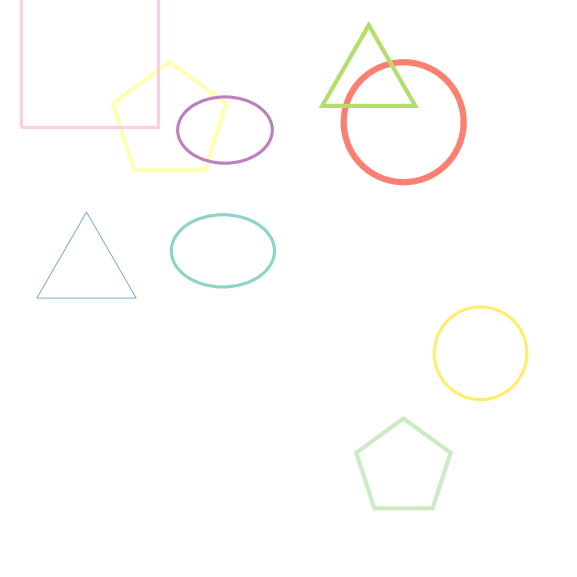[{"shape": "oval", "thickness": 1.5, "radius": 0.45, "center": [0.386, 0.565]}, {"shape": "pentagon", "thickness": 2, "radius": 0.52, "center": [0.294, 0.788]}, {"shape": "circle", "thickness": 3, "radius": 0.52, "center": [0.699, 0.787]}, {"shape": "triangle", "thickness": 0.5, "radius": 0.5, "center": [0.15, 0.533]}, {"shape": "triangle", "thickness": 2, "radius": 0.47, "center": [0.639, 0.862]}, {"shape": "square", "thickness": 1.5, "radius": 0.59, "center": [0.154, 0.897]}, {"shape": "oval", "thickness": 1.5, "radius": 0.41, "center": [0.39, 0.774]}, {"shape": "pentagon", "thickness": 2, "radius": 0.43, "center": [0.699, 0.189]}, {"shape": "circle", "thickness": 1.5, "radius": 0.4, "center": [0.832, 0.387]}]